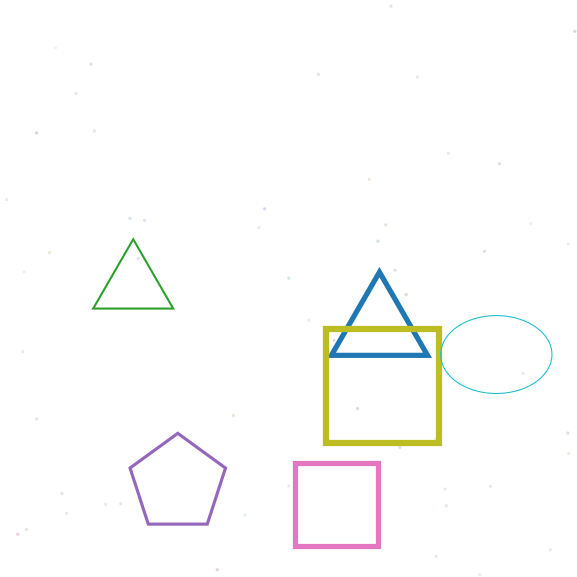[{"shape": "triangle", "thickness": 2.5, "radius": 0.48, "center": [0.657, 0.432]}, {"shape": "triangle", "thickness": 1, "radius": 0.4, "center": [0.231, 0.505]}, {"shape": "pentagon", "thickness": 1.5, "radius": 0.43, "center": [0.308, 0.162]}, {"shape": "square", "thickness": 2.5, "radius": 0.36, "center": [0.583, 0.126]}, {"shape": "square", "thickness": 3, "radius": 0.49, "center": [0.662, 0.331]}, {"shape": "oval", "thickness": 0.5, "radius": 0.48, "center": [0.859, 0.385]}]